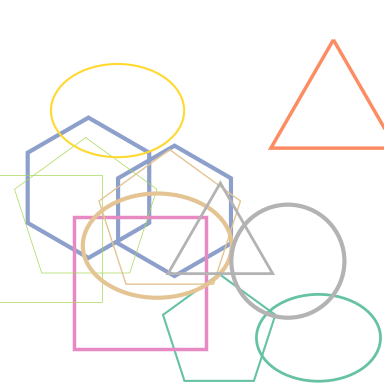[{"shape": "oval", "thickness": 2, "radius": 0.81, "center": [0.827, 0.123]}, {"shape": "pentagon", "thickness": 1.5, "radius": 0.77, "center": [0.569, 0.135]}, {"shape": "triangle", "thickness": 2.5, "radius": 0.94, "center": [0.866, 0.709]}, {"shape": "hexagon", "thickness": 3, "radius": 0.85, "center": [0.453, 0.452]}, {"shape": "hexagon", "thickness": 3, "radius": 0.91, "center": [0.23, 0.512]}, {"shape": "square", "thickness": 2.5, "radius": 0.85, "center": [0.364, 0.266]}, {"shape": "pentagon", "thickness": 0.5, "radius": 0.97, "center": [0.223, 0.448]}, {"shape": "square", "thickness": 0.5, "radius": 0.82, "center": [0.101, 0.381]}, {"shape": "oval", "thickness": 1.5, "radius": 0.86, "center": [0.305, 0.713]}, {"shape": "oval", "thickness": 3, "radius": 0.97, "center": [0.409, 0.362]}, {"shape": "pentagon", "thickness": 1, "radius": 0.97, "center": [0.441, 0.418]}, {"shape": "circle", "thickness": 3, "radius": 0.73, "center": [0.748, 0.322]}, {"shape": "triangle", "thickness": 2, "radius": 0.79, "center": [0.572, 0.368]}]